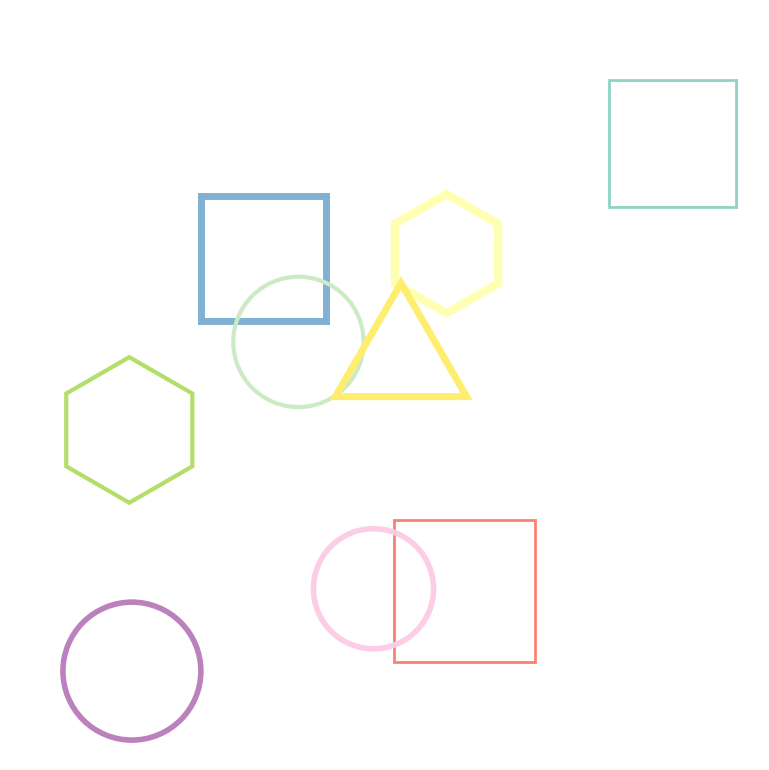[{"shape": "square", "thickness": 1, "radius": 0.41, "center": [0.874, 0.813]}, {"shape": "hexagon", "thickness": 3, "radius": 0.39, "center": [0.58, 0.671]}, {"shape": "square", "thickness": 1, "radius": 0.46, "center": [0.603, 0.233]}, {"shape": "square", "thickness": 2.5, "radius": 0.41, "center": [0.342, 0.664]}, {"shape": "hexagon", "thickness": 1.5, "radius": 0.47, "center": [0.168, 0.442]}, {"shape": "circle", "thickness": 2, "radius": 0.39, "center": [0.485, 0.235]}, {"shape": "circle", "thickness": 2, "radius": 0.45, "center": [0.171, 0.128]}, {"shape": "circle", "thickness": 1.5, "radius": 0.42, "center": [0.388, 0.556]}, {"shape": "triangle", "thickness": 2.5, "radius": 0.49, "center": [0.521, 0.534]}]